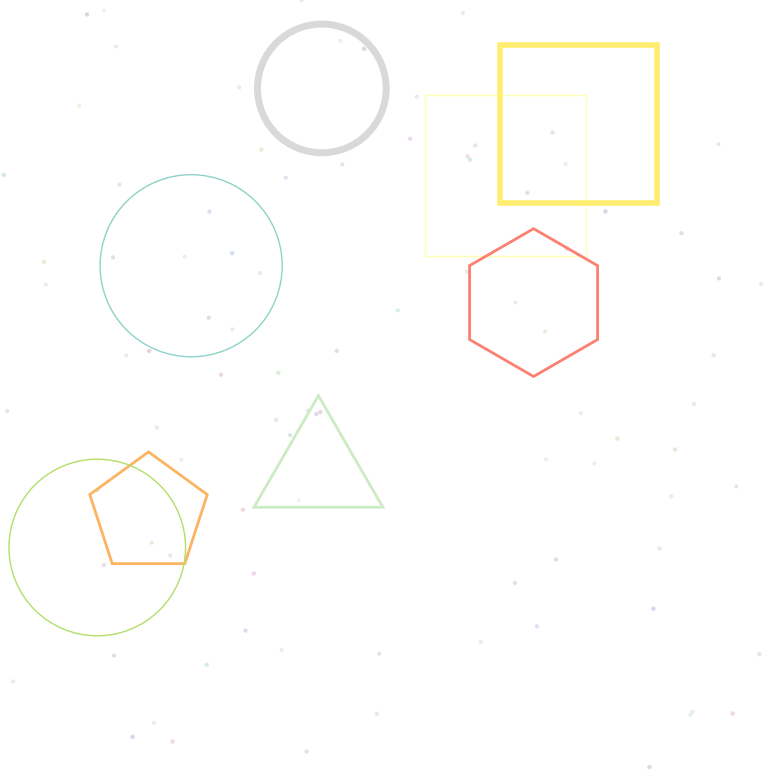[{"shape": "circle", "thickness": 0.5, "radius": 0.59, "center": [0.248, 0.655]}, {"shape": "square", "thickness": 0.5, "radius": 0.52, "center": [0.656, 0.772]}, {"shape": "hexagon", "thickness": 1, "radius": 0.48, "center": [0.693, 0.607]}, {"shape": "pentagon", "thickness": 1, "radius": 0.4, "center": [0.193, 0.333]}, {"shape": "circle", "thickness": 0.5, "radius": 0.57, "center": [0.126, 0.289]}, {"shape": "circle", "thickness": 2.5, "radius": 0.42, "center": [0.418, 0.885]}, {"shape": "triangle", "thickness": 1, "radius": 0.48, "center": [0.414, 0.39]}, {"shape": "square", "thickness": 2, "radius": 0.51, "center": [0.751, 0.839]}]